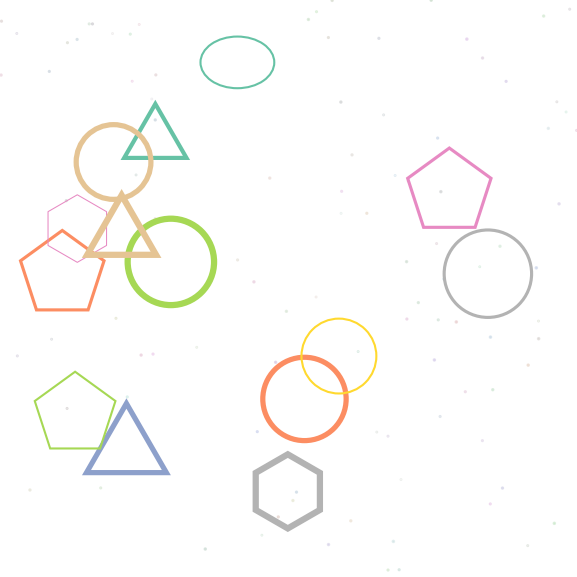[{"shape": "oval", "thickness": 1, "radius": 0.32, "center": [0.411, 0.891]}, {"shape": "triangle", "thickness": 2, "radius": 0.31, "center": [0.269, 0.757]}, {"shape": "circle", "thickness": 2.5, "radius": 0.36, "center": [0.527, 0.308]}, {"shape": "pentagon", "thickness": 1.5, "radius": 0.38, "center": [0.108, 0.524]}, {"shape": "triangle", "thickness": 2.5, "radius": 0.4, "center": [0.219, 0.221]}, {"shape": "pentagon", "thickness": 1.5, "radius": 0.38, "center": [0.778, 0.667]}, {"shape": "hexagon", "thickness": 0.5, "radius": 0.29, "center": [0.134, 0.603]}, {"shape": "circle", "thickness": 3, "radius": 0.37, "center": [0.296, 0.546]}, {"shape": "pentagon", "thickness": 1, "radius": 0.37, "center": [0.13, 0.282]}, {"shape": "circle", "thickness": 1, "radius": 0.32, "center": [0.587, 0.383]}, {"shape": "circle", "thickness": 2.5, "radius": 0.32, "center": [0.197, 0.719]}, {"shape": "triangle", "thickness": 3, "radius": 0.34, "center": [0.211, 0.592]}, {"shape": "circle", "thickness": 1.5, "radius": 0.38, "center": [0.845, 0.525]}, {"shape": "hexagon", "thickness": 3, "radius": 0.32, "center": [0.498, 0.148]}]